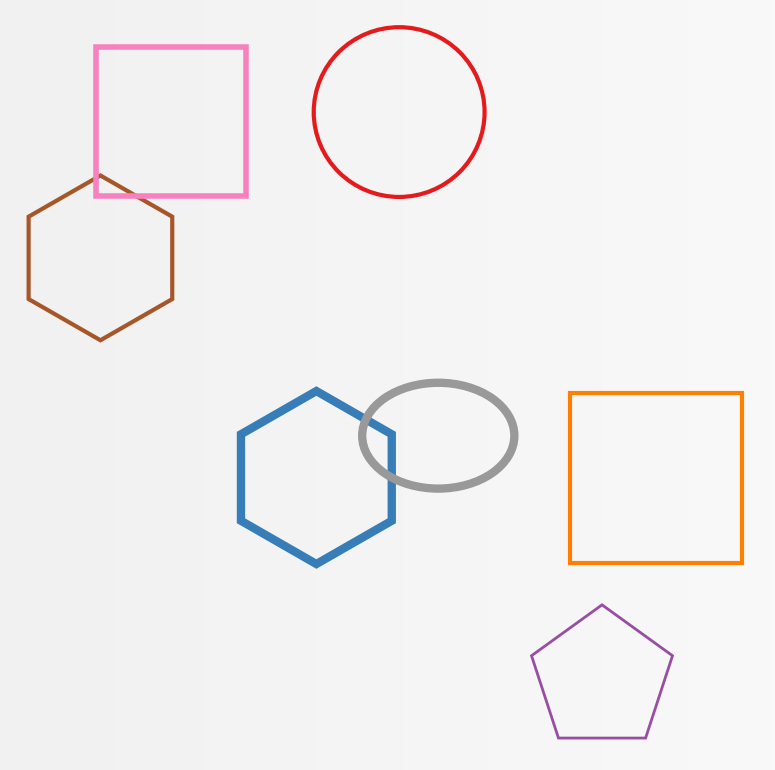[{"shape": "circle", "thickness": 1.5, "radius": 0.55, "center": [0.515, 0.854]}, {"shape": "hexagon", "thickness": 3, "radius": 0.56, "center": [0.408, 0.38]}, {"shape": "pentagon", "thickness": 1, "radius": 0.48, "center": [0.777, 0.119]}, {"shape": "square", "thickness": 1.5, "radius": 0.55, "center": [0.847, 0.379]}, {"shape": "hexagon", "thickness": 1.5, "radius": 0.54, "center": [0.13, 0.665]}, {"shape": "square", "thickness": 2, "radius": 0.49, "center": [0.221, 0.842]}, {"shape": "oval", "thickness": 3, "radius": 0.49, "center": [0.566, 0.434]}]